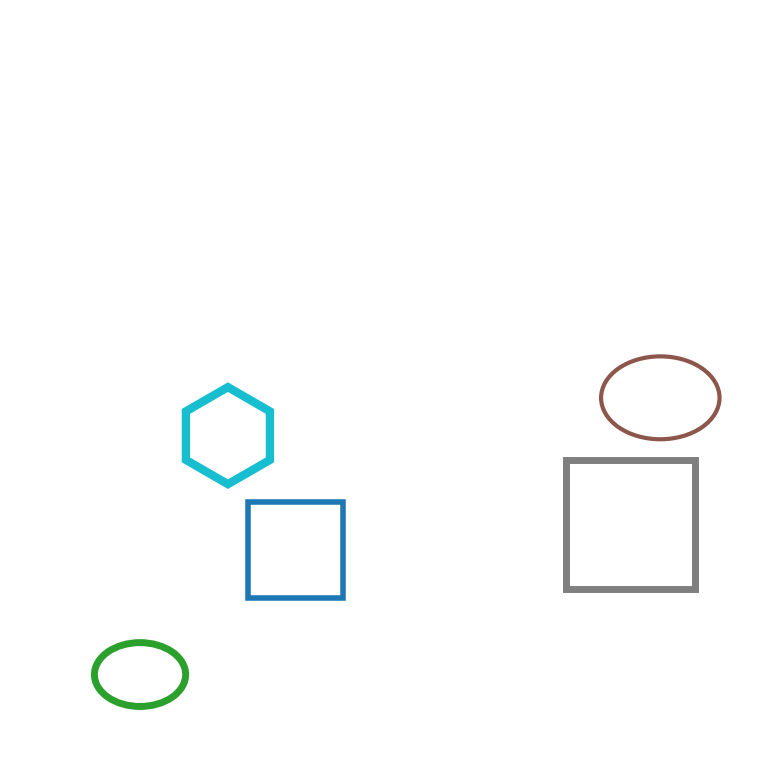[{"shape": "square", "thickness": 2, "radius": 0.31, "center": [0.384, 0.286]}, {"shape": "oval", "thickness": 2.5, "radius": 0.3, "center": [0.182, 0.124]}, {"shape": "oval", "thickness": 1.5, "radius": 0.38, "center": [0.858, 0.483]}, {"shape": "square", "thickness": 2.5, "radius": 0.42, "center": [0.819, 0.319]}, {"shape": "hexagon", "thickness": 3, "radius": 0.32, "center": [0.296, 0.434]}]